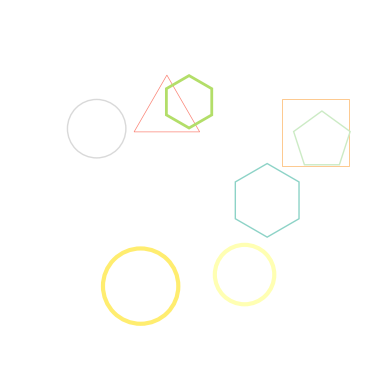[{"shape": "hexagon", "thickness": 1, "radius": 0.48, "center": [0.694, 0.48]}, {"shape": "circle", "thickness": 3, "radius": 0.39, "center": [0.635, 0.287]}, {"shape": "triangle", "thickness": 0.5, "radius": 0.49, "center": [0.433, 0.707]}, {"shape": "square", "thickness": 0.5, "radius": 0.44, "center": [0.821, 0.656]}, {"shape": "hexagon", "thickness": 2, "radius": 0.34, "center": [0.491, 0.736]}, {"shape": "circle", "thickness": 1, "radius": 0.38, "center": [0.251, 0.666]}, {"shape": "pentagon", "thickness": 1, "radius": 0.39, "center": [0.836, 0.634]}, {"shape": "circle", "thickness": 3, "radius": 0.49, "center": [0.365, 0.257]}]